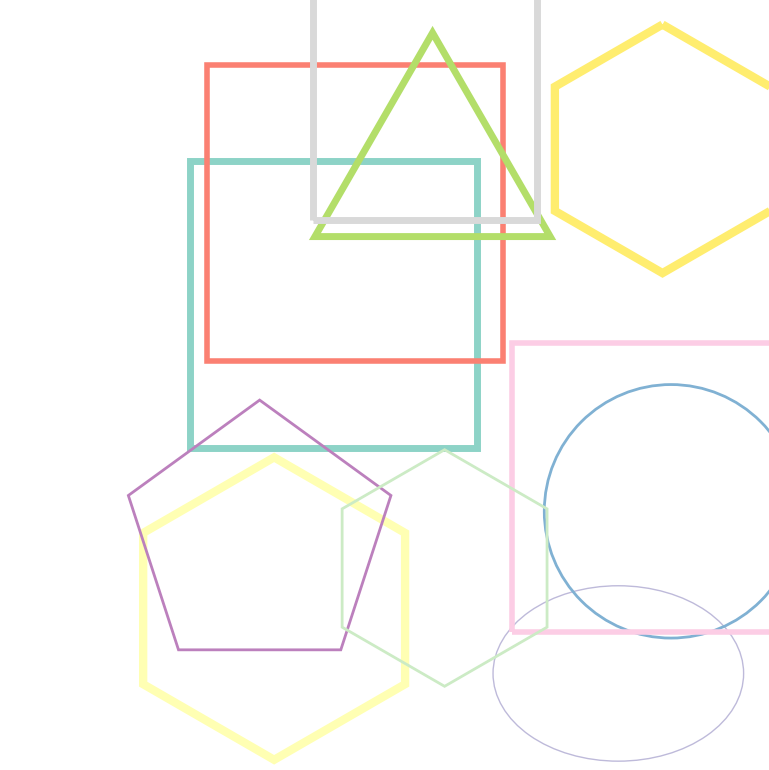[{"shape": "square", "thickness": 2.5, "radius": 0.93, "center": [0.433, 0.605]}, {"shape": "hexagon", "thickness": 3, "radius": 0.98, "center": [0.356, 0.21]}, {"shape": "oval", "thickness": 0.5, "radius": 0.81, "center": [0.803, 0.125]}, {"shape": "square", "thickness": 2, "radius": 0.96, "center": [0.461, 0.724]}, {"shape": "circle", "thickness": 1, "radius": 0.82, "center": [0.871, 0.336]}, {"shape": "triangle", "thickness": 2.5, "radius": 0.88, "center": [0.562, 0.781]}, {"shape": "square", "thickness": 2, "radius": 0.94, "center": [0.853, 0.367]}, {"shape": "square", "thickness": 2.5, "radius": 0.73, "center": [0.552, 0.86]}, {"shape": "pentagon", "thickness": 1, "radius": 0.9, "center": [0.337, 0.301]}, {"shape": "hexagon", "thickness": 1, "radius": 0.77, "center": [0.577, 0.262]}, {"shape": "hexagon", "thickness": 3, "radius": 0.81, "center": [0.86, 0.807]}]